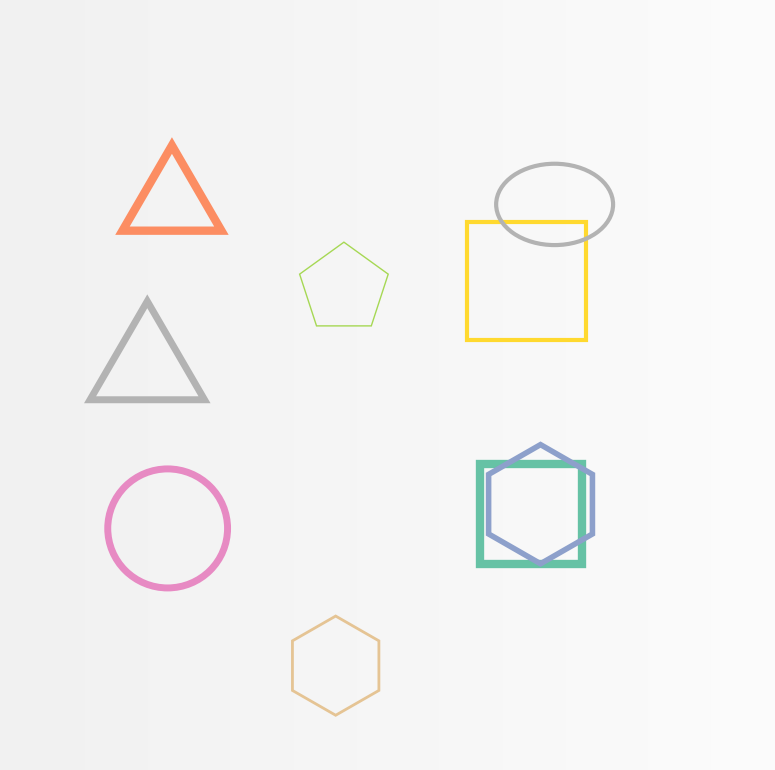[{"shape": "square", "thickness": 3, "radius": 0.33, "center": [0.685, 0.332]}, {"shape": "triangle", "thickness": 3, "radius": 0.37, "center": [0.222, 0.737]}, {"shape": "hexagon", "thickness": 2, "radius": 0.39, "center": [0.697, 0.345]}, {"shape": "circle", "thickness": 2.5, "radius": 0.39, "center": [0.216, 0.314]}, {"shape": "pentagon", "thickness": 0.5, "radius": 0.3, "center": [0.444, 0.625]}, {"shape": "square", "thickness": 1.5, "radius": 0.38, "center": [0.679, 0.635]}, {"shape": "hexagon", "thickness": 1, "radius": 0.32, "center": [0.433, 0.136]}, {"shape": "oval", "thickness": 1.5, "radius": 0.38, "center": [0.716, 0.735]}, {"shape": "triangle", "thickness": 2.5, "radius": 0.43, "center": [0.19, 0.523]}]